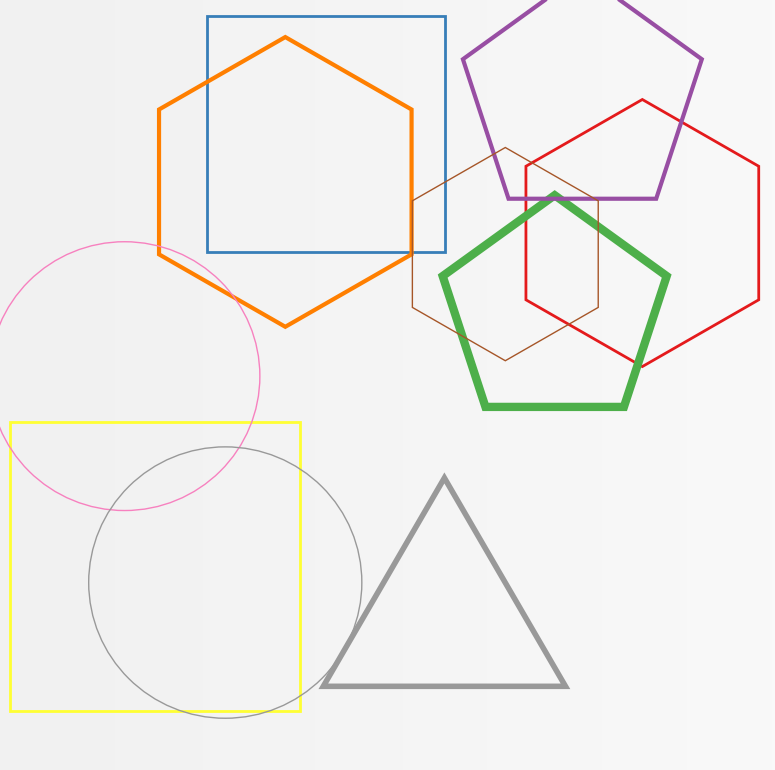[{"shape": "hexagon", "thickness": 1, "radius": 0.87, "center": [0.829, 0.697]}, {"shape": "square", "thickness": 1, "radius": 0.77, "center": [0.421, 0.826]}, {"shape": "pentagon", "thickness": 3, "radius": 0.76, "center": [0.716, 0.594]}, {"shape": "pentagon", "thickness": 1.5, "radius": 0.81, "center": [0.751, 0.873]}, {"shape": "hexagon", "thickness": 1.5, "radius": 0.94, "center": [0.368, 0.764]}, {"shape": "square", "thickness": 1, "radius": 0.94, "center": [0.2, 0.264]}, {"shape": "hexagon", "thickness": 0.5, "radius": 0.69, "center": [0.652, 0.67]}, {"shape": "circle", "thickness": 0.5, "radius": 0.87, "center": [0.161, 0.512]}, {"shape": "circle", "thickness": 0.5, "radius": 0.88, "center": [0.291, 0.243]}, {"shape": "triangle", "thickness": 2, "radius": 0.9, "center": [0.573, 0.199]}]